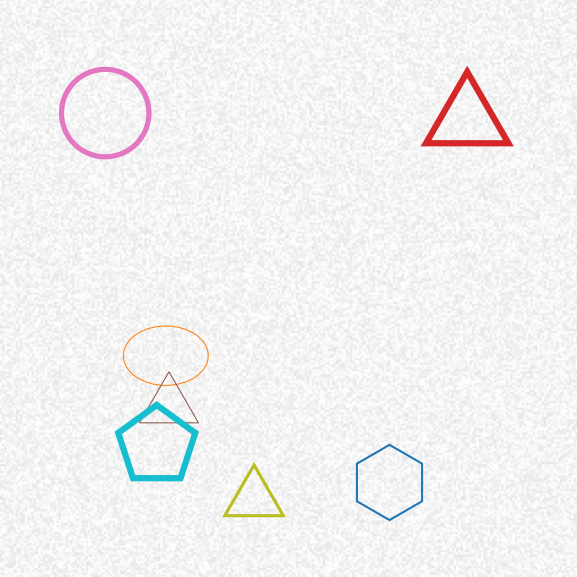[{"shape": "hexagon", "thickness": 1, "radius": 0.33, "center": [0.674, 0.164]}, {"shape": "oval", "thickness": 0.5, "radius": 0.37, "center": [0.287, 0.383]}, {"shape": "triangle", "thickness": 3, "radius": 0.41, "center": [0.809, 0.792]}, {"shape": "triangle", "thickness": 0.5, "radius": 0.3, "center": [0.293, 0.296]}, {"shape": "circle", "thickness": 2.5, "radius": 0.38, "center": [0.182, 0.803]}, {"shape": "triangle", "thickness": 1.5, "radius": 0.29, "center": [0.44, 0.135]}, {"shape": "pentagon", "thickness": 3, "radius": 0.35, "center": [0.271, 0.228]}]